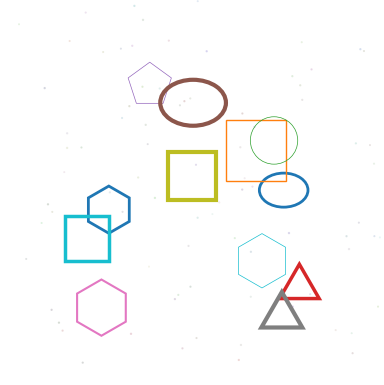[{"shape": "oval", "thickness": 2, "radius": 0.32, "center": [0.737, 0.506]}, {"shape": "hexagon", "thickness": 2, "radius": 0.31, "center": [0.283, 0.455]}, {"shape": "square", "thickness": 1, "radius": 0.39, "center": [0.664, 0.609]}, {"shape": "circle", "thickness": 0.5, "radius": 0.31, "center": [0.712, 0.635]}, {"shape": "triangle", "thickness": 2.5, "radius": 0.3, "center": [0.778, 0.254]}, {"shape": "pentagon", "thickness": 0.5, "radius": 0.3, "center": [0.389, 0.779]}, {"shape": "oval", "thickness": 3, "radius": 0.43, "center": [0.502, 0.733]}, {"shape": "hexagon", "thickness": 1.5, "radius": 0.37, "center": [0.263, 0.201]}, {"shape": "triangle", "thickness": 3, "radius": 0.31, "center": [0.732, 0.18]}, {"shape": "square", "thickness": 3, "radius": 0.31, "center": [0.499, 0.543]}, {"shape": "square", "thickness": 2.5, "radius": 0.29, "center": [0.225, 0.381]}, {"shape": "hexagon", "thickness": 0.5, "radius": 0.35, "center": [0.681, 0.323]}]